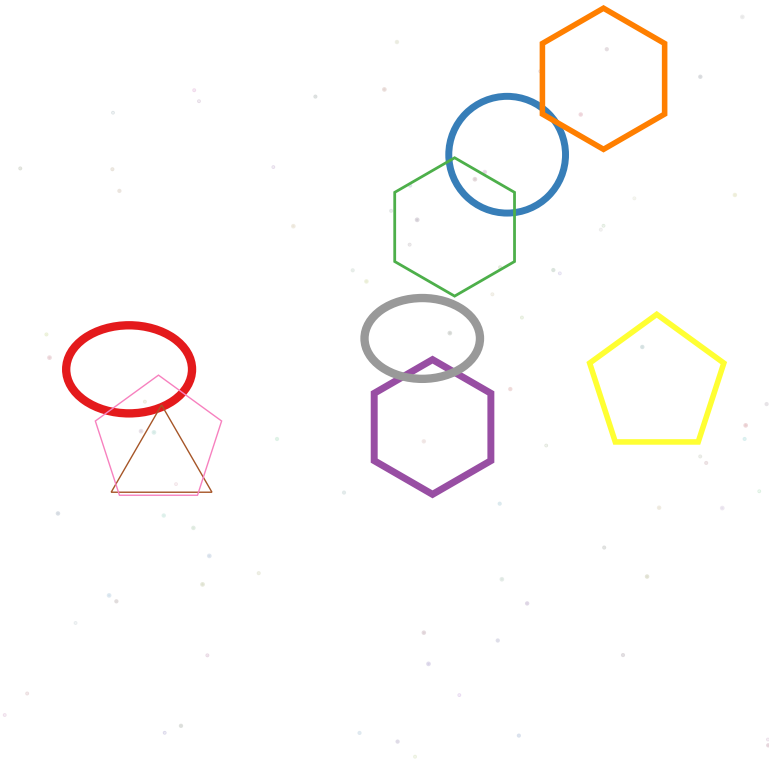[{"shape": "oval", "thickness": 3, "radius": 0.41, "center": [0.168, 0.52]}, {"shape": "circle", "thickness": 2.5, "radius": 0.38, "center": [0.659, 0.799]}, {"shape": "hexagon", "thickness": 1, "radius": 0.45, "center": [0.59, 0.705]}, {"shape": "hexagon", "thickness": 2.5, "radius": 0.44, "center": [0.562, 0.445]}, {"shape": "hexagon", "thickness": 2, "radius": 0.46, "center": [0.784, 0.898]}, {"shape": "pentagon", "thickness": 2, "radius": 0.46, "center": [0.853, 0.5]}, {"shape": "triangle", "thickness": 0.5, "radius": 0.38, "center": [0.21, 0.399]}, {"shape": "pentagon", "thickness": 0.5, "radius": 0.43, "center": [0.206, 0.427]}, {"shape": "oval", "thickness": 3, "radius": 0.37, "center": [0.548, 0.56]}]